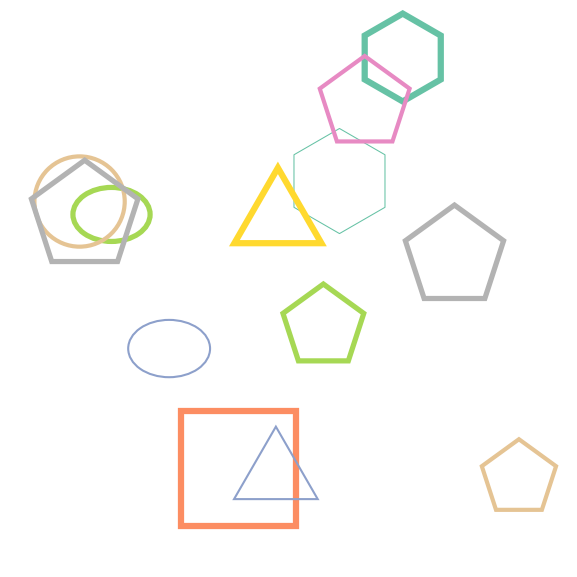[{"shape": "hexagon", "thickness": 0.5, "radius": 0.45, "center": [0.588, 0.686]}, {"shape": "hexagon", "thickness": 3, "radius": 0.38, "center": [0.697, 0.9]}, {"shape": "square", "thickness": 3, "radius": 0.5, "center": [0.413, 0.188]}, {"shape": "oval", "thickness": 1, "radius": 0.35, "center": [0.293, 0.396]}, {"shape": "triangle", "thickness": 1, "radius": 0.42, "center": [0.478, 0.177]}, {"shape": "pentagon", "thickness": 2, "radius": 0.41, "center": [0.631, 0.82]}, {"shape": "oval", "thickness": 2.5, "radius": 0.33, "center": [0.193, 0.628]}, {"shape": "pentagon", "thickness": 2.5, "radius": 0.37, "center": [0.56, 0.434]}, {"shape": "triangle", "thickness": 3, "radius": 0.43, "center": [0.481, 0.622]}, {"shape": "circle", "thickness": 2, "radius": 0.39, "center": [0.138, 0.65]}, {"shape": "pentagon", "thickness": 2, "radius": 0.34, "center": [0.899, 0.171]}, {"shape": "pentagon", "thickness": 2.5, "radius": 0.45, "center": [0.787, 0.555]}, {"shape": "pentagon", "thickness": 2.5, "radius": 0.48, "center": [0.147, 0.625]}]